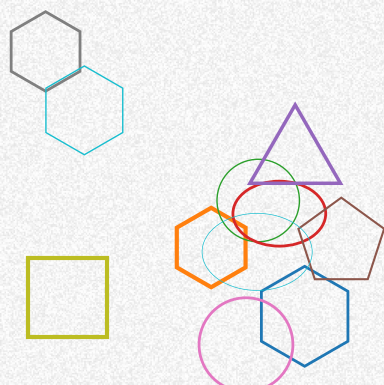[{"shape": "hexagon", "thickness": 2, "radius": 0.65, "center": [0.791, 0.178]}, {"shape": "hexagon", "thickness": 3, "radius": 0.52, "center": [0.549, 0.357]}, {"shape": "circle", "thickness": 1, "radius": 0.54, "center": [0.671, 0.479]}, {"shape": "oval", "thickness": 2, "radius": 0.6, "center": [0.725, 0.445]}, {"shape": "triangle", "thickness": 2.5, "radius": 0.68, "center": [0.767, 0.592]}, {"shape": "pentagon", "thickness": 1.5, "radius": 0.59, "center": [0.886, 0.37]}, {"shape": "circle", "thickness": 2, "radius": 0.61, "center": [0.639, 0.105]}, {"shape": "hexagon", "thickness": 2, "radius": 0.52, "center": [0.118, 0.866]}, {"shape": "square", "thickness": 3, "radius": 0.51, "center": [0.175, 0.227]}, {"shape": "oval", "thickness": 0.5, "radius": 0.71, "center": [0.668, 0.346]}, {"shape": "hexagon", "thickness": 1, "radius": 0.58, "center": [0.219, 0.713]}]